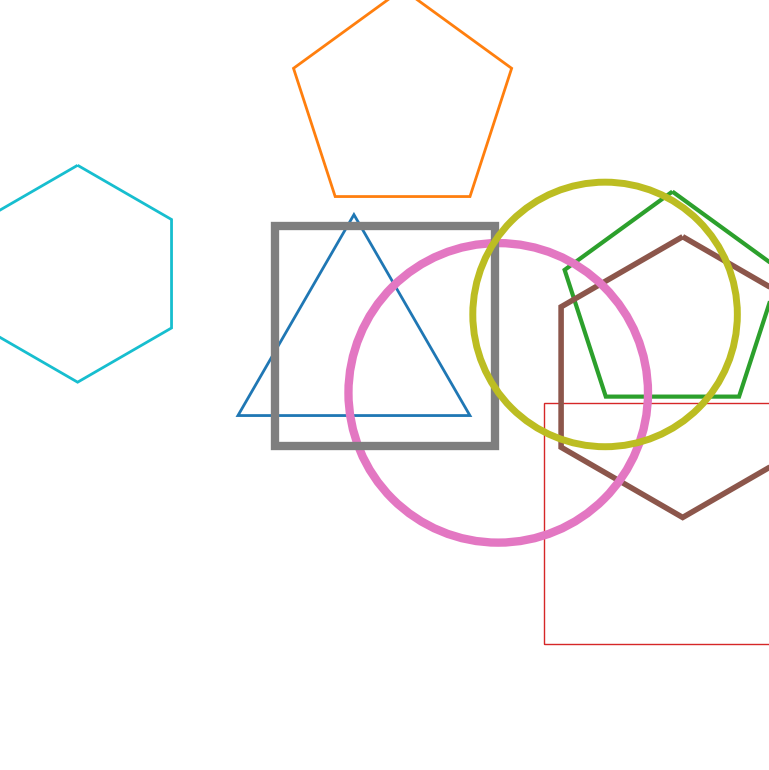[{"shape": "triangle", "thickness": 1, "radius": 0.87, "center": [0.46, 0.547]}, {"shape": "pentagon", "thickness": 1, "radius": 0.74, "center": [0.523, 0.865]}, {"shape": "pentagon", "thickness": 1.5, "radius": 0.74, "center": [0.873, 0.604]}, {"shape": "square", "thickness": 0.5, "radius": 0.78, "center": [0.863, 0.32]}, {"shape": "hexagon", "thickness": 2, "radius": 0.91, "center": [0.887, 0.51]}, {"shape": "circle", "thickness": 3, "radius": 0.97, "center": [0.647, 0.49]}, {"shape": "square", "thickness": 3, "radius": 0.71, "center": [0.5, 0.564]}, {"shape": "circle", "thickness": 2.5, "radius": 0.86, "center": [0.786, 0.592]}, {"shape": "hexagon", "thickness": 1, "radius": 0.7, "center": [0.101, 0.644]}]